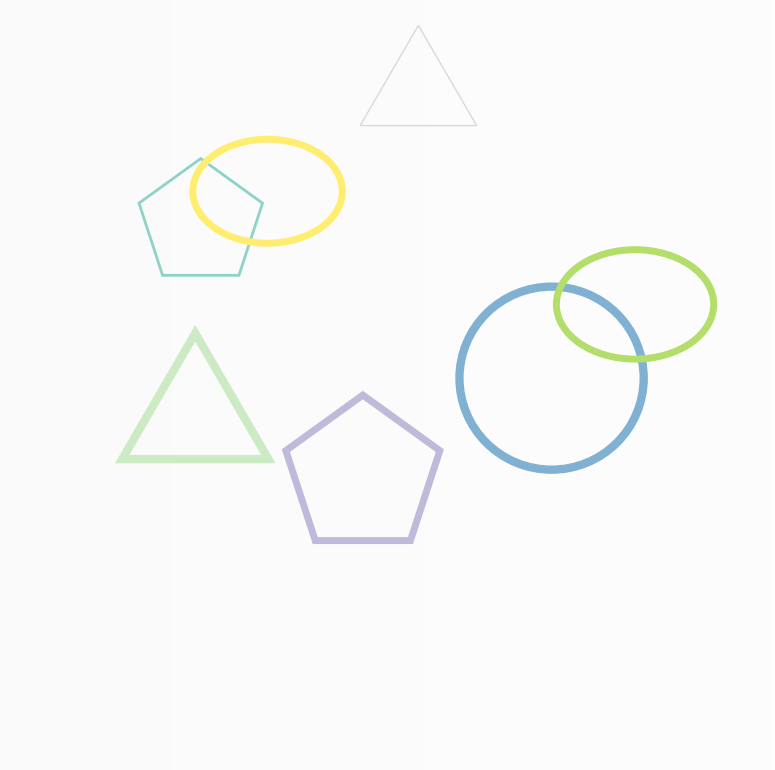[{"shape": "pentagon", "thickness": 1, "radius": 0.42, "center": [0.259, 0.71]}, {"shape": "pentagon", "thickness": 2.5, "radius": 0.52, "center": [0.468, 0.382]}, {"shape": "circle", "thickness": 3, "radius": 0.59, "center": [0.712, 0.509]}, {"shape": "oval", "thickness": 2.5, "radius": 0.51, "center": [0.819, 0.605]}, {"shape": "triangle", "thickness": 0.5, "radius": 0.43, "center": [0.54, 0.88]}, {"shape": "triangle", "thickness": 3, "radius": 0.54, "center": [0.252, 0.458]}, {"shape": "oval", "thickness": 2.5, "radius": 0.48, "center": [0.345, 0.752]}]